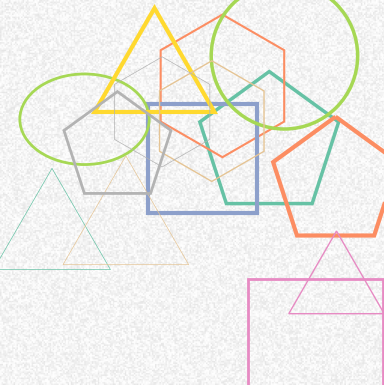[{"shape": "pentagon", "thickness": 2.5, "radius": 0.95, "center": [0.699, 0.625]}, {"shape": "triangle", "thickness": 0.5, "radius": 0.88, "center": [0.135, 0.387]}, {"shape": "hexagon", "thickness": 1.5, "radius": 0.93, "center": [0.578, 0.777]}, {"shape": "pentagon", "thickness": 3, "radius": 0.85, "center": [0.872, 0.526]}, {"shape": "square", "thickness": 3, "radius": 0.71, "center": [0.525, 0.589]}, {"shape": "square", "thickness": 2, "radius": 0.87, "center": [0.82, 0.1]}, {"shape": "triangle", "thickness": 1, "radius": 0.72, "center": [0.874, 0.257]}, {"shape": "circle", "thickness": 2.5, "radius": 0.95, "center": [0.739, 0.855]}, {"shape": "oval", "thickness": 2, "radius": 0.84, "center": [0.22, 0.69]}, {"shape": "triangle", "thickness": 3, "radius": 0.9, "center": [0.401, 0.799]}, {"shape": "hexagon", "thickness": 1, "radius": 0.78, "center": [0.55, 0.685]}, {"shape": "triangle", "thickness": 0.5, "radius": 0.94, "center": [0.327, 0.407]}, {"shape": "hexagon", "thickness": 0.5, "radius": 0.71, "center": [0.421, 0.709]}, {"shape": "pentagon", "thickness": 2, "radius": 0.73, "center": [0.305, 0.616]}]